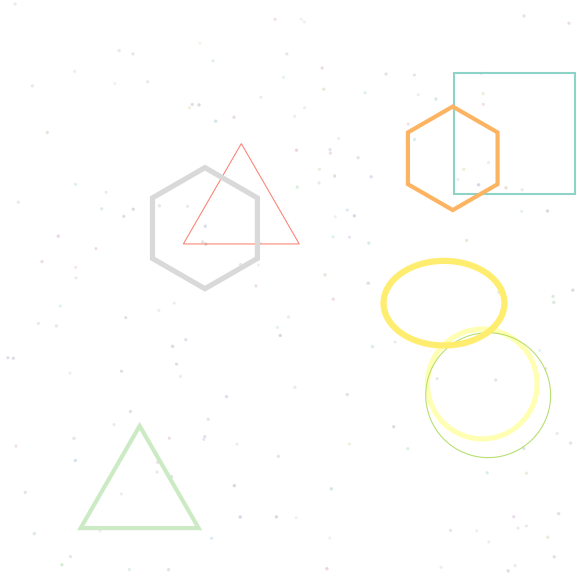[{"shape": "square", "thickness": 1, "radius": 0.52, "center": [0.891, 0.768]}, {"shape": "circle", "thickness": 2.5, "radius": 0.48, "center": [0.835, 0.334]}, {"shape": "triangle", "thickness": 0.5, "radius": 0.58, "center": [0.418, 0.635]}, {"shape": "hexagon", "thickness": 2, "radius": 0.45, "center": [0.784, 0.725]}, {"shape": "circle", "thickness": 0.5, "radius": 0.54, "center": [0.845, 0.315]}, {"shape": "hexagon", "thickness": 2.5, "radius": 0.52, "center": [0.355, 0.604]}, {"shape": "triangle", "thickness": 2, "radius": 0.59, "center": [0.242, 0.144]}, {"shape": "oval", "thickness": 3, "radius": 0.52, "center": [0.769, 0.474]}]